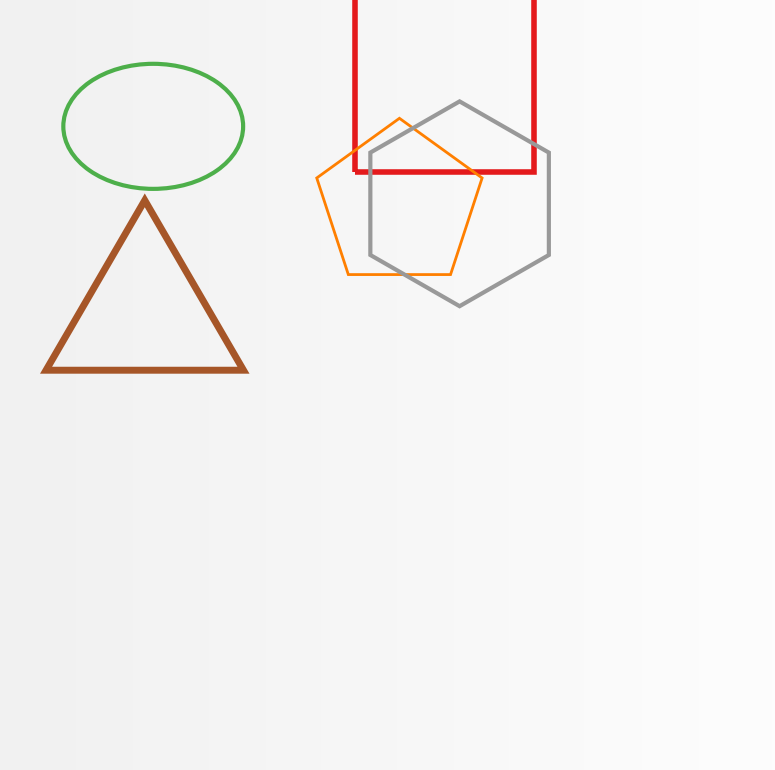[{"shape": "square", "thickness": 2, "radius": 0.58, "center": [0.574, 0.893]}, {"shape": "oval", "thickness": 1.5, "radius": 0.58, "center": [0.198, 0.836]}, {"shape": "pentagon", "thickness": 1, "radius": 0.56, "center": [0.515, 0.734]}, {"shape": "triangle", "thickness": 2.5, "radius": 0.74, "center": [0.187, 0.593]}, {"shape": "hexagon", "thickness": 1.5, "radius": 0.66, "center": [0.593, 0.735]}]